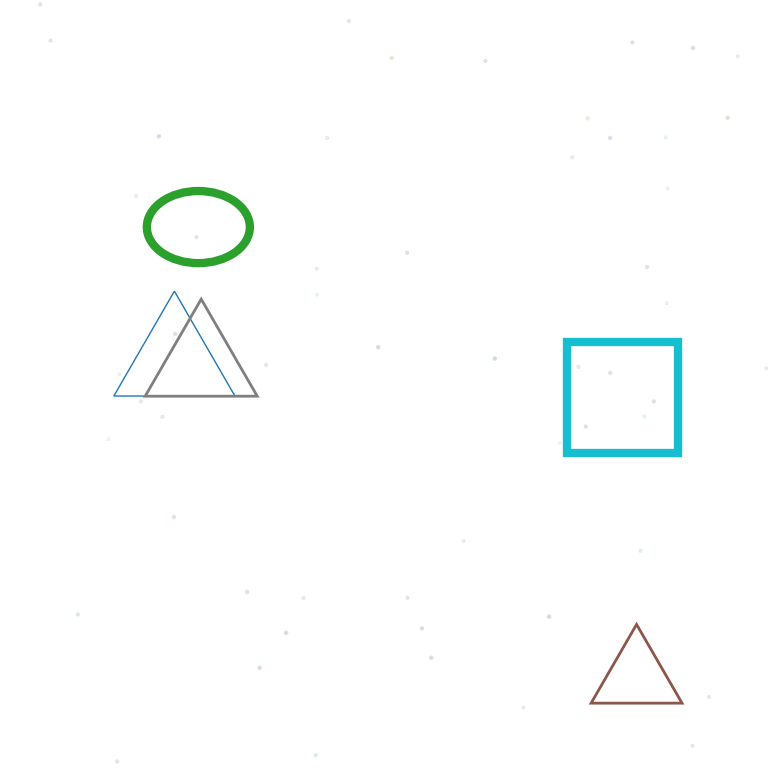[{"shape": "triangle", "thickness": 0.5, "radius": 0.45, "center": [0.226, 0.531]}, {"shape": "oval", "thickness": 3, "radius": 0.33, "center": [0.258, 0.705]}, {"shape": "triangle", "thickness": 1, "radius": 0.34, "center": [0.827, 0.121]}, {"shape": "triangle", "thickness": 1, "radius": 0.42, "center": [0.261, 0.527]}, {"shape": "square", "thickness": 3, "radius": 0.36, "center": [0.808, 0.484]}]